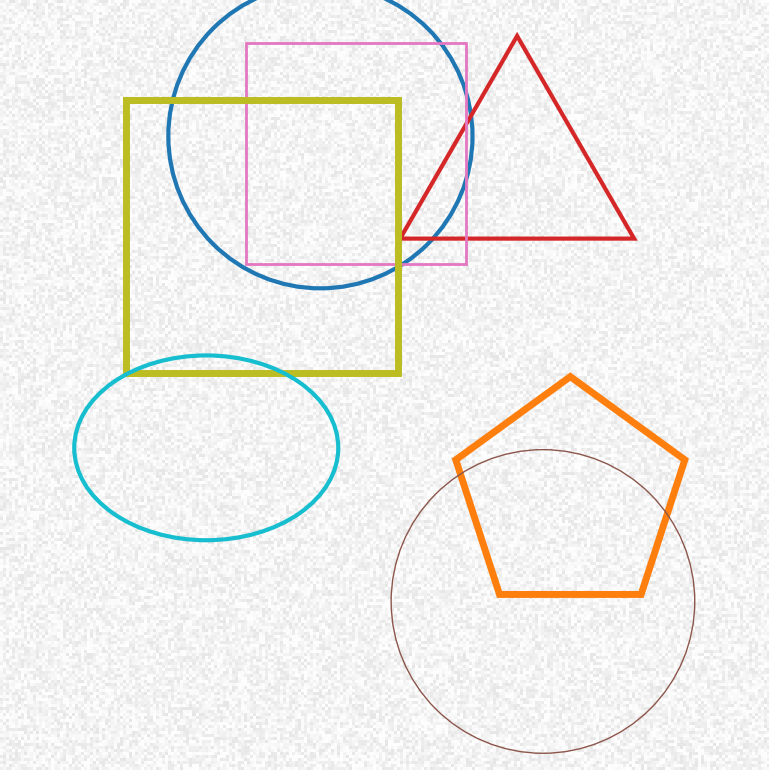[{"shape": "circle", "thickness": 1.5, "radius": 0.99, "center": [0.416, 0.823]}, {"shape": "pentagon", "thickness": 2.5, "radius": 0.78, "center": [0.741, 0.354]}, {"shape": "triangle", "thickness": 1.5, "radius": 0.88, "center": [0.672, 0.778]}, {"shape": "circle", "thickness": 0.5, "radius": 0.99, "center": [0.705, 0.219]}, {"shape": "square", "thickness": 1, "radius": 0.71, "center": [0.463, 0.801]}, {"shape": "square", "thickness": 2.5, "radius": 0.88, "center": [0.34, 0.693]}, {"shape": "oval", "thickness": 1.5, "radius": 0.86, "center": [0.268, 0.418]}]